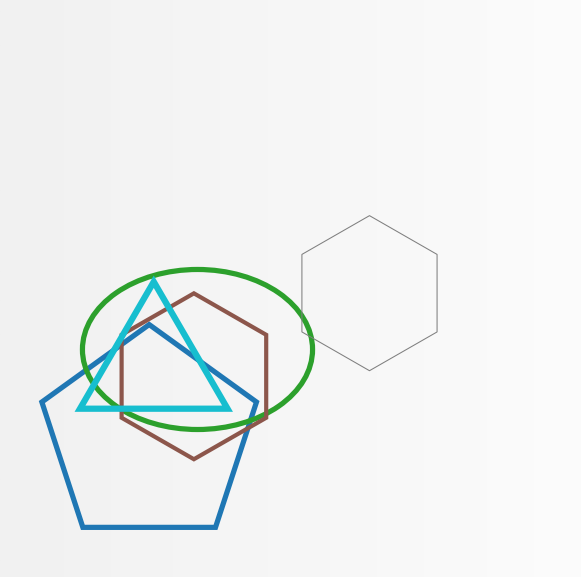[{"shape": "pentagon", "thickness": 2.5, "radius": 0.97, "center": [0.257, 0.243]}, {"shape": "oval", "thickness": 2.5, "radius": 0.99, "center": [0.34, 0.394]}, {"shape": "hexagon", "thickness": 2, "radius": 0.72, "center": [0.334, 0.348]}, {"shape": "hexagon", "thickness": 0.5, "radius": 0.67, "center": [0.636, 0.491]}, {"shape": "triangle", "thickness": 3, "radius": 0.73, "center": [0.265, 0.365]}]